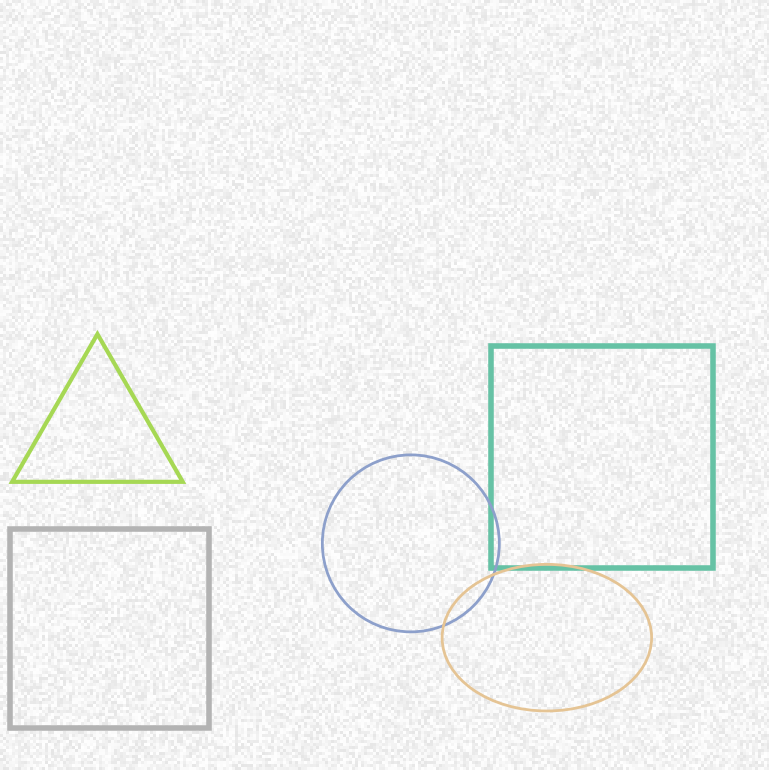[{"shape": "square", "thickness": 2, "radius": 0.72, "center": [0.781, 0.407]}, {"shape": "circle", "thickness": 1, "radius": 0.57, "center": [0.534, 0.294]}, {"shape": "triangle", "thickness": 1.5, "radius": 0.64, "center": [0.127, 0.438]}, {"shape": "oval", "thickness": 1, "radius": 0.68, "center": [0.71, 0.172]}, {"shape": "square", "thickness": 2, "radius": 0.65, "center": [0.142, 0.184]}]